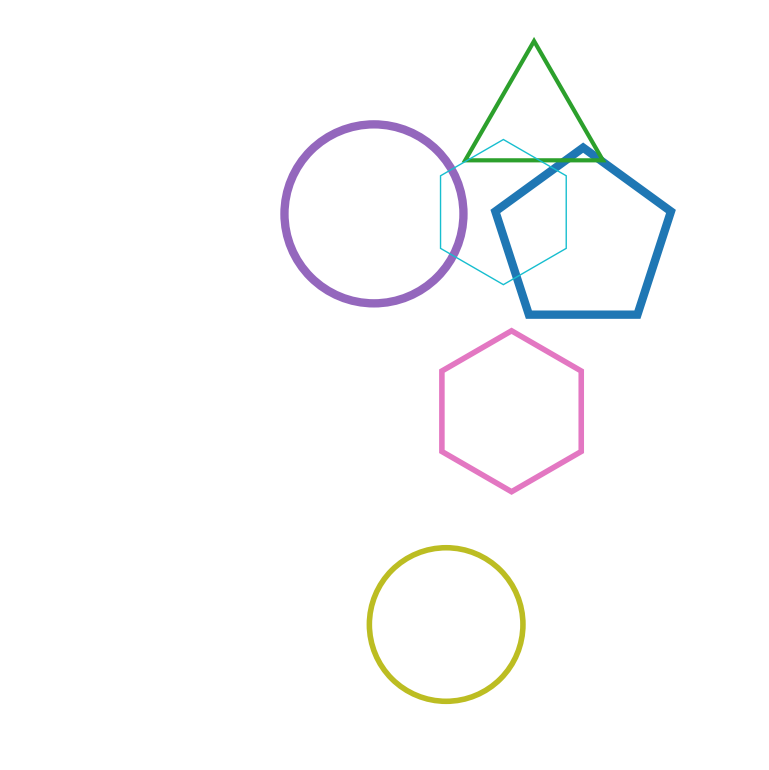[{"shape": "pentagon", "thickness": 3, "radius": 0.6, "center": [0.757, 0.688]}, {"shape": "triangle", "thickness": 1.5, "radius": 0.52, "center": [0.694, 0.843]}, {"shape": "circle", "thickness": 3, "radius": 0.58, "center": [0.486, 0.722]}, {"shape": "hexagon", "thickness": 2, "radius": 0.52, "center": [0.664, 0.466]}, {"shape": "circle", "thickness": 2, "radius": 0.5, "center": [0.579, 0.189]}, {"shape": "hexagon", "thickness": 0.5, "radius": 0.47, "center": [0.654, 0.725]}]